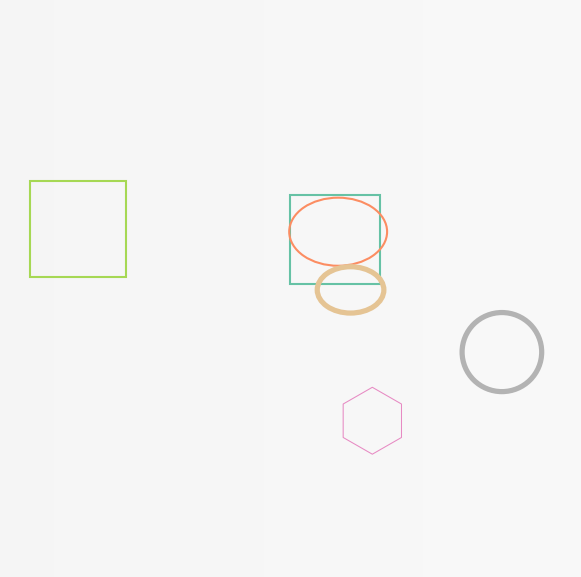[{"shape": "square", "thickness": 1, "radius": 0.39, "center": [0.577, 0.585]}, {"shape": "oval", "thickness": 1, "radius": 0.42, "center": [0.582, 0.598]}, {"shape": "hexagon", "thickness": 0.5, "radius": 0.29, "center": [0.641, 0.271]}, {"shape": "square", "thickness": 1, "radius": 0.42, "center": [0.134, 0.602]}, {"shape": "oval", "thickness": 2.5, "radius": 0.29, "center": [0.603, 0.497]}, {"shape": "circle", "thickness": 2.5, "radius": 0.34, "center": [0.863, 0.389]}]